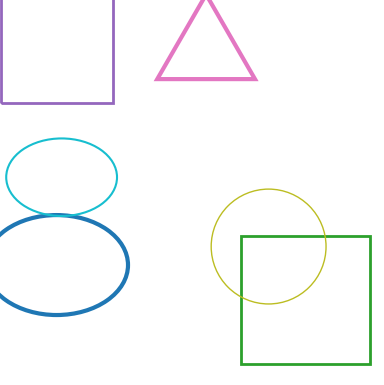[{"shape": "oval", "thickness": 3, "radius": 0.93, "center": [0.147, 0.312]}, {"shape": "square", "thickness": 2, "radius": 0.84, "center": [0.794, 0.221]}, {"shape": "square", "thickness": 2, "radius": 0.72, "center": [0.148, 0.878]}, {"shape": "triangle", "thickness": 3, "radius": 0.73, "center": [0.535, 0.868]}, {"shape": "circle", "thickness": 1, "radius": 0.75, "center": [0.698, 0.36]}, {"shape": "oval", "thickness": 1.5, "radius": 0.72, "center": [0.16, 0.54]}]